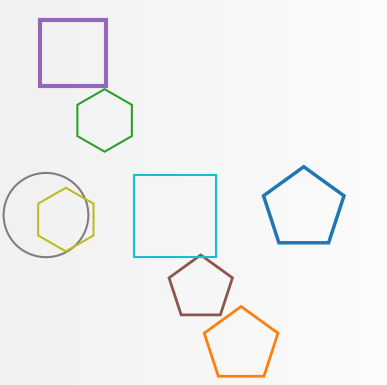[{"shape": "pentagon", "thickness": 2.5, "radius": 0.55, "center": [0.784, 0.458]}, {"shape": "pentagon", "thickness": 2, "radius": 0.5, "center": [0.622, 0.104]}, {"shape": "hexagon", "thickness": 1.5, "radius": 0.41, "center": [0.27, 0.687]}, {"shape": "square", "thickness": 3, "radius": 0.42, "center": [0.188, 0.862]}, {"shape": "pentagon", "thickness": 2, "radius": 0.43, "center": [0.518, 0.252]}, {"shape": "circle", "thickness": 1.5, "radius": 0.55, "center": [0.119, 0.441]}, {"shape": "hexagon", "thickness": 1.5, "radius": 0.41, "center": [0.17, 0.43]}, {"shape": "square", "thickness": 1.5, "radius": 0.53, "center": [0.452, 0.439]}]